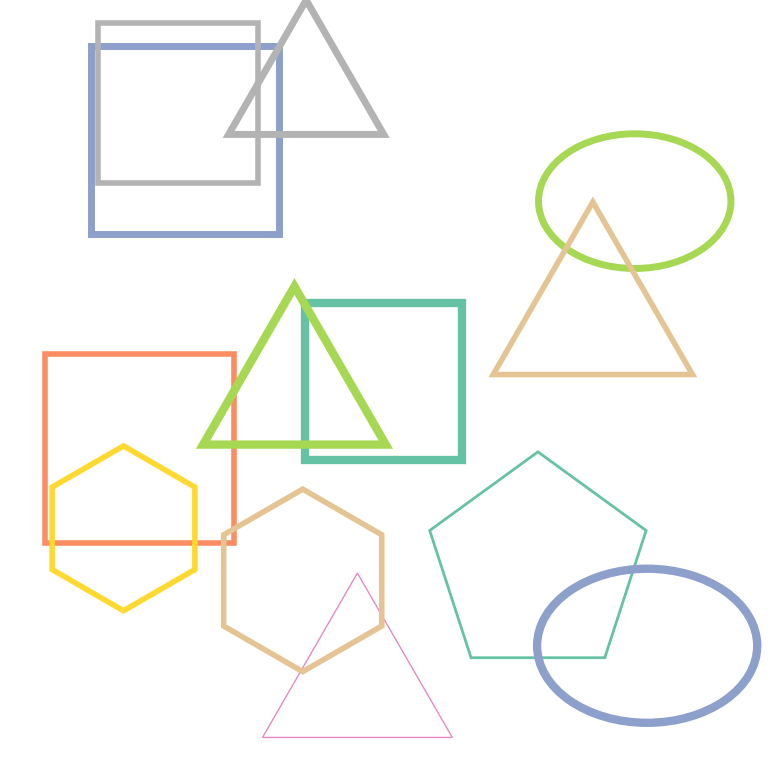[{"shape": "pentagon", "thickness": 1, "radius": 0.74, "center": [0.699, 0.265]}, {"shape": "square", "thickness": 3, "radius": 0.51, "center": [0.498, 0.505]}, {"shape": "square", "thickness": 2, "radius": 0.61, "center": [0.181, 0.418]}, {"shape": "oval", "thickness": 3, "radius": 0.71, "center": [0.84, 0.161]}, {"shape": "square", "thickness": 2.5, "radius": 0.61, "center": [0.24, 0.818]}, {"shape": "triangle", "thickness": 0.5, "radius": 0.71, "center": [0.464, 0.113]}, {"shape": "oval", "thickness": 2.5, "radius": 0.62, "center": [0.824, 0.739]}, {"shape": "triangle", "thickness": 3, "radius": 0.68, "center": [0.382, 0.491]}, {"shape": "hexagon", "thickness": 2, "radius": 0.54, "center": [0.16, 0.314]}, {"shape": "triangle", "thickness": 2, "radius": 0.75, "center": [0.77, 0.588]}, {"shape": "hexagon", "thickness": 2, "radius": 0.59, "center": [0.393, 0.246]}, {"shape": "square", "thickness": 2, "radius": 0.52, "center": [0.231, 0.866]}, {"shape": "triangle", "thickness": 2.5, "radius": 0.58, "center": [0.398, 0.884]}]